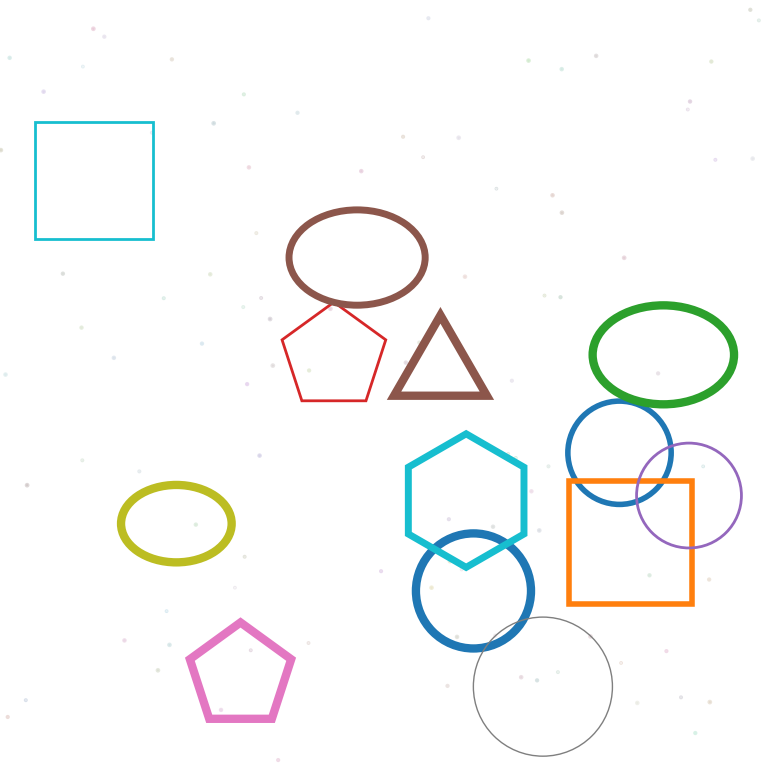[{"shape": "circle", "thickness": 2, "radius": 0.34, "center": [0.805, 0.412]}, {"shape": "circle", "thickness": 3, "radius": 0.37, "center": [0.615, 0.233]}, {"shape": "square", "thickness": 2, "radius": 0.4, "center": [0.819, 0.295]}, {"shape": "oval", "thickness": 3, "radius": 0.46, "center": [0.861, 0.539]}, {"shape": "pentagon", "thickness": 1, "radius": 0.35, "center": [0.434, 0.537]}, {"shape": "circle", "thickness": 1, "radius": 0.34, "center": [0.895, 0.356]}, {"shape": "triangle", "thickness": 3, "radius": 0.35, "center": [0.572, 0.521]}, {"shape": "oval", "thickness": 2.5, "radius": 0.44, "center": [0.464, 0.666]}, {"shape": "pentagon", "thickness": 3, "radius": 0.35, "center": [0.312, 0.122]}, {"shape": "circle", "thickness": 0.5, "radius": 0.45, "center": [0.705, 0.108]}, {"shape": "oval", "thickness": 3, "radius": 0.36, "center": [0.229, 0.32]}, {"shape": "hexagon", "thickness": 2.5, "radius": 0.43, "center": [0.605, 0.35]}, {"shape": "square", "thickness": 1, "radius": 0.38, "center": [0.122, 0.766]}]